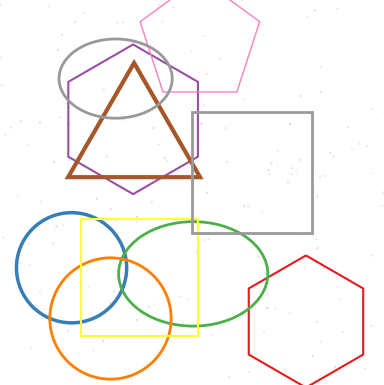[{"shape": "hexagon", "thickness": 1.5, "radius": 0.86, "center": [0.795, 0.165]}, {"shape": "circle", "thickness": 2.5, "radius": 0.72, "center": [0.186, 0.305]}, {"shape": "oval", "thickness": 2, "radius": 0.97, "center": [0.502, 0.289]}, {"shape": "hexagon", "thickness": 1.5, "radius": 0.97, "center": [0.346, 0.69]}, {"shape": "circle", "thickness": 2, "radius": 0.79, "center": [0.287, 0.173]}, {"shape": "square", "thickness": 1.5, "radius": 0.76, "center": [0.362, 0.278]}, {"shape": "triangle", "thickness": 3, "radius": 0.99, "center": [0.348, 0.639]}, {"shape": "pentagon", "thickness": 1, "radius": 0.82, "center": [0.519, 0.893]}, {"shape": "square", "thickness": 2, "radius": 0.78, "center": [0.655, 0.553]}, {"shape": "oval", "thickness": 2, "radius": 0.73, "center": [0.3, 0.796]}]